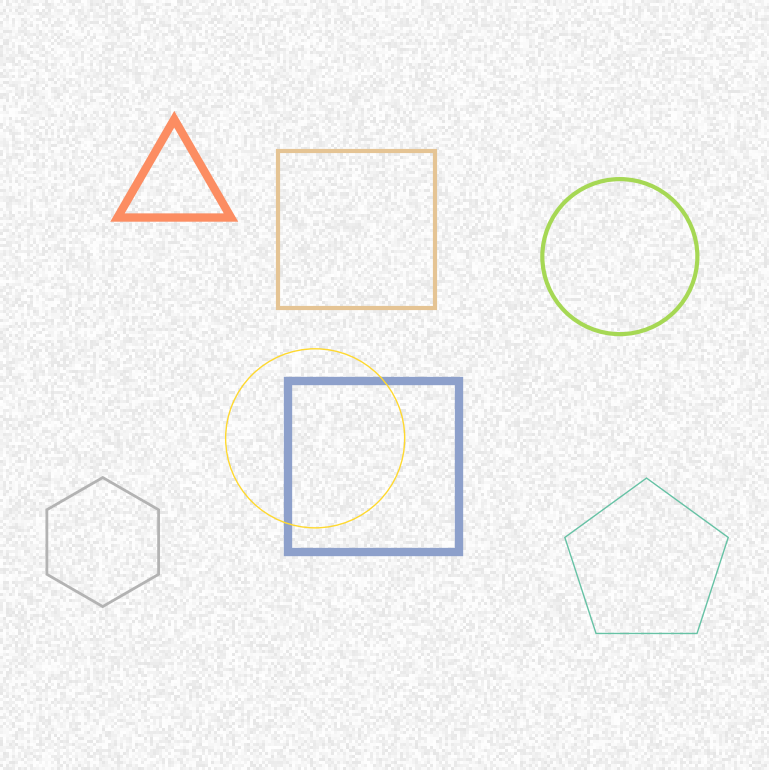[{"shape": "pentagon", "thickness": 0.5, "radius": 0.56, "center": [0.84, 0.268]}, {"shape": "triangle", "thickness": 3, "radius": 0.43, "center": [0.226, 0.76]}, {"shape": "square", "thickness": 3, "radius": 0.55, "center": [0.485, 0.394]}, {"shape": "circle", "thickness": 1.5, "radius": 0.5, "center": [0.805, 0.667]}, {"shape": "circle", "thickness": 0.5, "radius": 0.58, "center": [0.409, 0.431]}, {"shape": "square", "thickness": 1.5, "radius": 0.51, "center": [0.463, 0.701]}, {"shape": "hexagon", "thickness": 1, "radius": 0.42, "center": [0.133, 0.296]}]